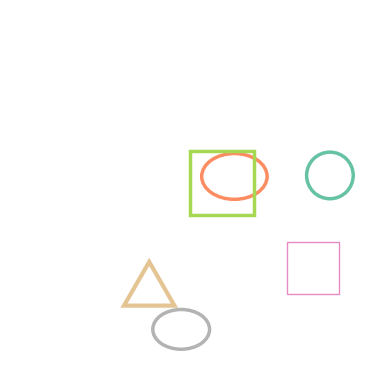[{"shape": "circle", "thickness": 2.5, "radius": 0.3, "center": [0.857, 0.544]}, {"shape": "oval", "thickness": 2.5, "radius": 0.42, "center": [0.609, 0.542]}, {"shape": "square", "thickness": 1, "radius": 0.34, "center": [0.813, 0.304]}, {"shape": "square", "thickness": 2.5, "radius": 0.41, "center": [0.576, 0.525]}, {"shape": "triangle", "thickness": 3, "radius": 0.38, "center": [0.388, 0.244]}, {"shape": "oval", "thickness": 2.5, "radius": 0.37, "center": [0.471, 0.145]}]